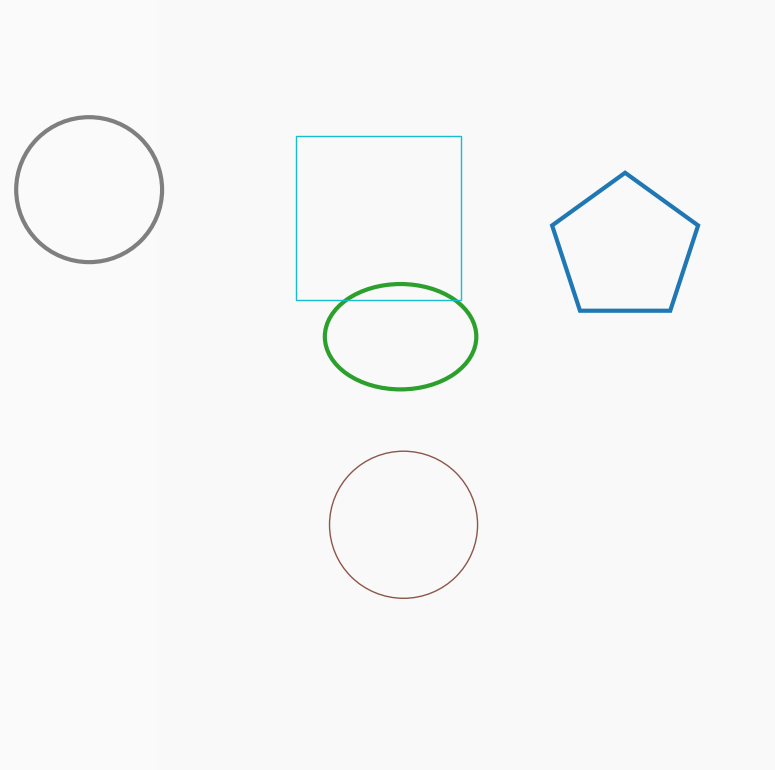[{"shape": "pentagon", "thickness": 1.5, "radius": 0.5, "center": [0.807, 0.677]}, {"shape": "oval", "thickness": 1.5, "radius": 0.49, "center": [0.517, 0.563]}, {"shape": "circle", "thickness": 0.5, "radius": 0.48, "center": [0.521, 0.318]}, {"shape": "circle", "thickness": 1.5, "radius": 0.47, "center": [0.115, 0.754]}, {"shape": "square", "thickness": 0.5, "radius": 0.53, "center": [0.488, 0.717]}]